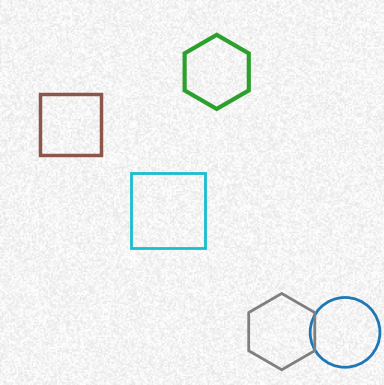[{"shape": "circle", "thickness": 2, "radius": 0.45, "center": [0.896, 0.137]}, {"shape": "hexagon", "thickness": 3, "radius": 0.48, "center": [0.563, 0.813]}, {"shape": "square", "thickness": 2.5, "radius": 0.39, "center": [0.183, 0.676]}, {"shape": "hexagon", "thickness": 2, "radius": 0.5, "center": [0.732, 0.139]}, {"shape": "square", "thickness": 2, "radius": 0.49, "center": [0.436, 0.453]}]